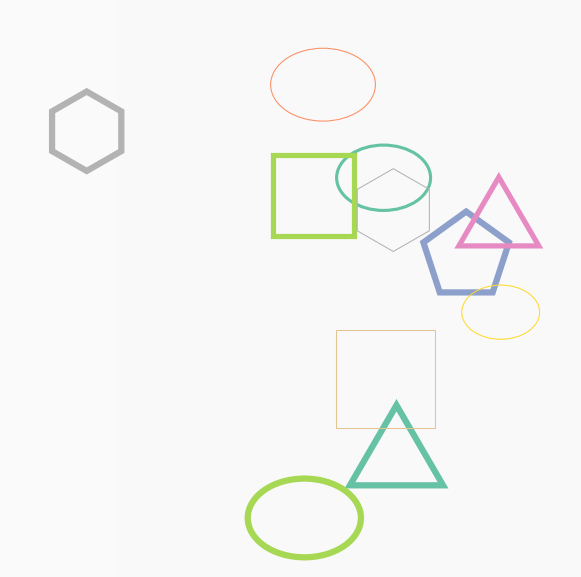[{"shape": "oval", "thickness": 1.5, "radius": 0.4, "center": [0.66, 0.691]}, {"shape": "triangle", "thickness": 3, "radius": 0.46, "center": [0.682, 0.205]}, {"shape": "oval", "thickness": 0.5, "radius": 0.45, "center": [0.556, 0.853]}, {"shape": "pentagon", "thickness": 3, "radius": 0.39, "center": [0.802, 0.555]}, {"shape": "triangle", "thickness": 2.5, "radius": 0.4, "center": [0.858, 0.613]}, {"shape": "oval", "thickness": 3, "radius": 0.49, "center": [0.524, 0.102]}, {"shape": "square", "thickness": 2.5, "radius": 0.35, "center": [0.539, 0.66]}, {"shape": "oval", "thickness": 0.5, "radius": 0.33, "center": [0.861, 0.459]}, {"shape": "square", "thickness": 0.5, "radius": 0.43, "center": [0.663, 0.343]}, {"shape": "hexagon", "thickness": 3, "radius": 0.34, "center": [0.149, 0.772]}, {"shape": "hexagon", "thickness": 0.5, "radius": 0.36, "center": [0.677, 0.635]}]